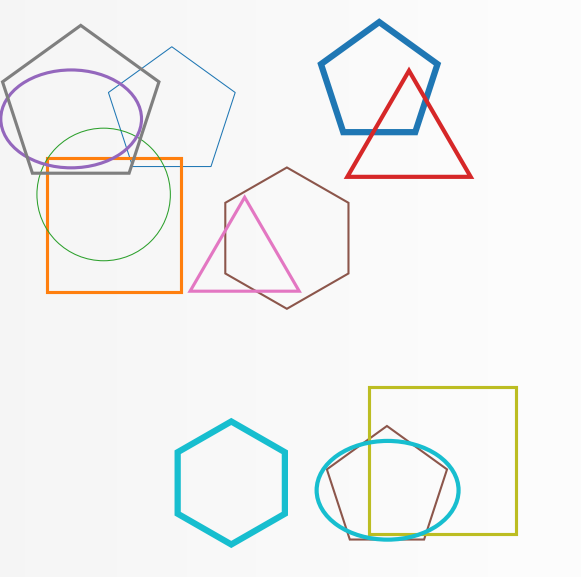[{"shape": "pentagon", "thickness": 0.5, "radius": 0.57, "center": [0.296, 0.804]}, {"shape": "pentagon", "thickness": 3, "radius": 0.53, "center": [0.652, 0.856]}, {"shape": "square", "thickness": 1.5, "radius": 0.58, "center": [0.196, 0.609]}, {"shape": "circle", "thickness": 0.5, "radius": 0.57, "center": [0.178, 0.662]}, {"shape": "triangle", "thickness": 2, "radius": 0.61, "center": [0.704, 0.754]}, {"shape": "oval", "thickness": 1.5, "radius": 0.61, "center": [0.122, 0.793]}, {"shape": "pentagon", "thickness": 1, "radius": 0.54, "center": [0.666, 0.153]}, {"shape": "hexagon", "thickness": 1, "radius": 0.61, "center": [0.494, 0.587]}, {"shape": "triangle", "thickness": 1.5, "radius": 0.54, "center": [0.421, 0.549]}, {"shape": "pentagon", "thickness": 1.5, "radius": 0.71, "center": [0.139, 0.814]}, {"shape": "square", "thickness": 1.5, "radius": 0.63, "center": [0.761, 0.202]}, {"shape": "hexagon", "thickness": 3, "radius": 0.53, "center": [0.398, 0.163]}, {"shape": "oval", "thickness": 2, "radius": 0.61, "center": [0.667, 0.15]}]